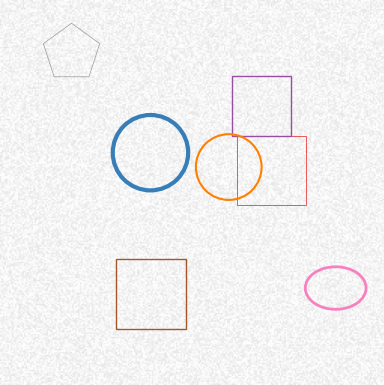[{"shape": "square", "thickness": 0.5, "radius": 0.45, "center": [0.706, 0.557]}, {"shape": "circle", "thickness": 3, "radius": 0.49, "center": [0.391, 0.603]}, {"shape": "square", "thickness": 1, "radius": 0.39, "center": [0.68, 0.725]}, {"shape": "circle", "thickness": 1.5, "radius": 0.43, "center": [0.594, 0.566]}, {"shape": "square", "thickness": 1, "radius": 0.45, "center": [0.391, 0.237]}, {"shape": "oval", "thickness": 2, "radius": 0.39, "center": [0.872, 0.252]}, {"shape": "pentagon", "thickness": 0.5, "radius": 0.38, "center": [0.186, 0.863]}]